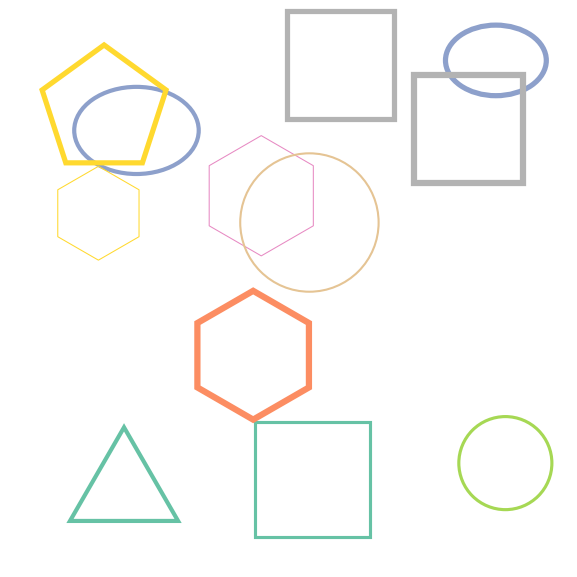[{"shape": "square", "thickness": 1.5, "radius": 0.49, "center": [0.541, 0.169]}, {"shape": "triangle", "thickness": 2, "radius": 0.54, "center": [0.215, 0.151]}, {"shape": "hexagon", "thickness": 3, "radius": 0.56, "center": [0.438, 0.384]}, {"shape": "oval", "thickness": 2.5, "radius": 0.44, "center": [0.859, 0.895]}, {"shape": "oval", "thickness": 2, "radius": 0.54, "center": [0.236, 0.773]}, {"shape": "hexagon", "thickness": 0.5, "radius": 0.52, "center": [0.452, 0.66]}, {"shape": "circle", "thickness": 1.5, "radius": 0.4, "center": [0.875, 0.197]}, {"shape": "pentagon", "thickness": 2.5, "radius": 0.56, "center": [0.18, 0.808]}, {"shape": "hexagon", "thickness": 0.5, "radius": 0.41, "center": [0.17, 0.63]}, {"shape": "circle", "thickness": 1, "radius": 0.6, "center": [0.536, 0.614]}, {"shape": "square", "thickness": 3, "radius": 0.47, "center": [0.811, 0.775]}, {"shape": "square", "thickness": 2.5, "radius": 0.47, "center": [0.59, 0.887]}]